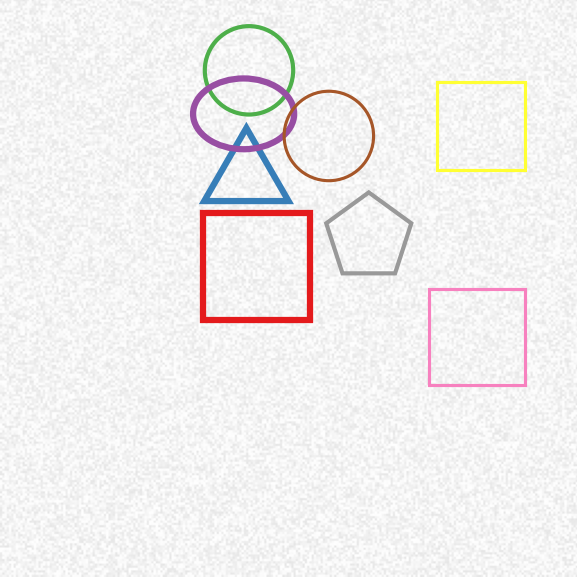[{"shape": "square", "thickness": 3, "radius": 0.47, "center": [0.444, 0.538]}, {"shape": "triangle", "thickness": 3, "radius": 0.42, "center": [0.427, 0.693]}, {"shape": "circle", "thickness": 2, "radius": 0.38, "center": [0.431, 0.877]}, {"shape": "oval", "thickness": 3, "radius": 0.44, "center": [0.422, 0.802]}, {"shape": "square", "thickness": 1.5, "radius": 0.38, "center": [0.833, 0.781]}, {"shape": "circle", "thickness": 1.5, "radius": 0.39, "center": [0.569, 0.764]}, {"shape": "square", "thickness": 1.5, "radius": 0.42, "center": [0.826, 0.416]}, {"shape": "pentagon", "thickness": 2, "radius": 0.39, "center": [0.639, 0.588]}]